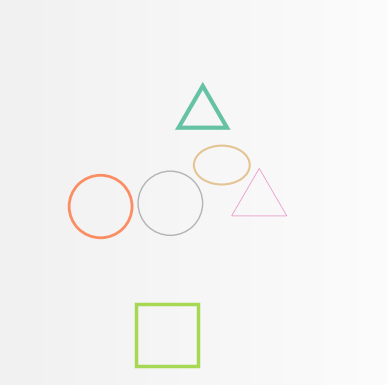[{"shape": "triangle", "thickness": 3, "radius": 0.36, "center": [0.523, 0.704]}, {"shape": "circle", "thickness": 2, "radius": 0.41, "center": [0.26, 0.464]}, {"shape": "triangle", "thickness": 0.5, "radius": 0.41, "center": [0.669, 0.48]}, {"shape": "square", "thickness": 2.5, "radius": 0.4, "center": [0.431, 0.129]}, {"shape": "oval", "thickness": 1.5, "radius": 0.36, "center": [0.572, 0.571]}, {"shape": "circle", "thickness": 1, "radius": 0.42, "center": [0.44, 0.472]}]